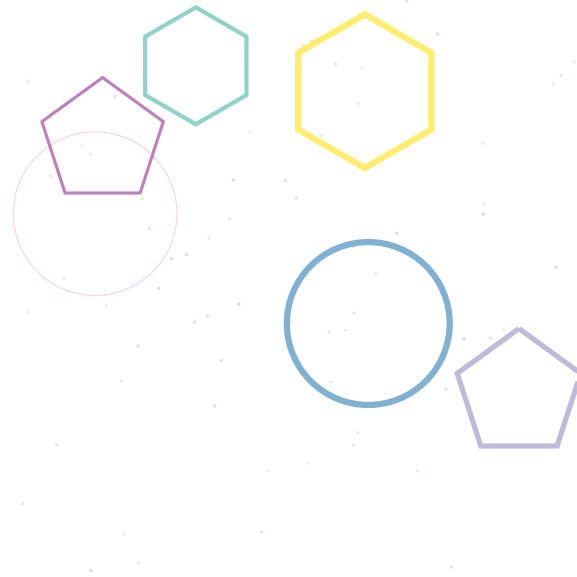[{"shape": "hexagon", "thickness": 2, "radius": 0.51, "center": [0.339, 0.885]}, {"shape": "pentagon", "thickness": 2.5, "radius": 0.56, "center": [0.899, 0.318]}, {"shape": "circle", "thickness": 3, "radius": 0.71, "center": [0.638, 0.439]}, {"shape": "circle", "thickness": 0.5, "radius": 0.71, "center": [0.165, 0.629]}, {"shape": "pentagon", "thickness": 1.5, "radius": 0.55, "center": [0.178, 0.754]}, {"shape": "hexagon", "thickness": 3, "radius": 0.67, "center": [0.632, 0.841]}]